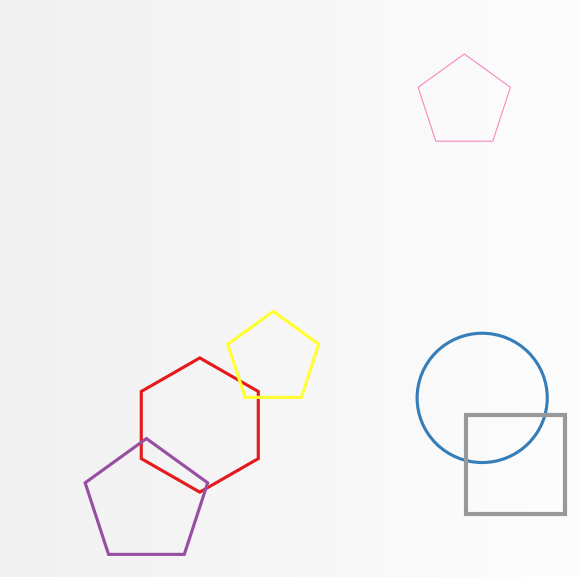[{"shape": "hexagon", "thickness": 1.5, "radius": 0.58, "center": [0.344, 0.263]}, {"shape": "circle", "thickness": 1.5, "radius": 0.56, "center": [0.83, 0.31]}, {"shape": "pentagon", "thickness": 1.5, "radius": 0.55, "center": [0.252, 0.129]}, {"shape": "pentagon", "thickness": 1.5, "radius": 0.41, "center": [0.47, 0.378]}, {"shape": "pentagon", "thickness": 0.5, "radius": 0.42, "center": [0.799, 0.822]}, {"shape": "square", "thickness": 2, "radius": 0.43, "center": [0.887, 0.195]}]